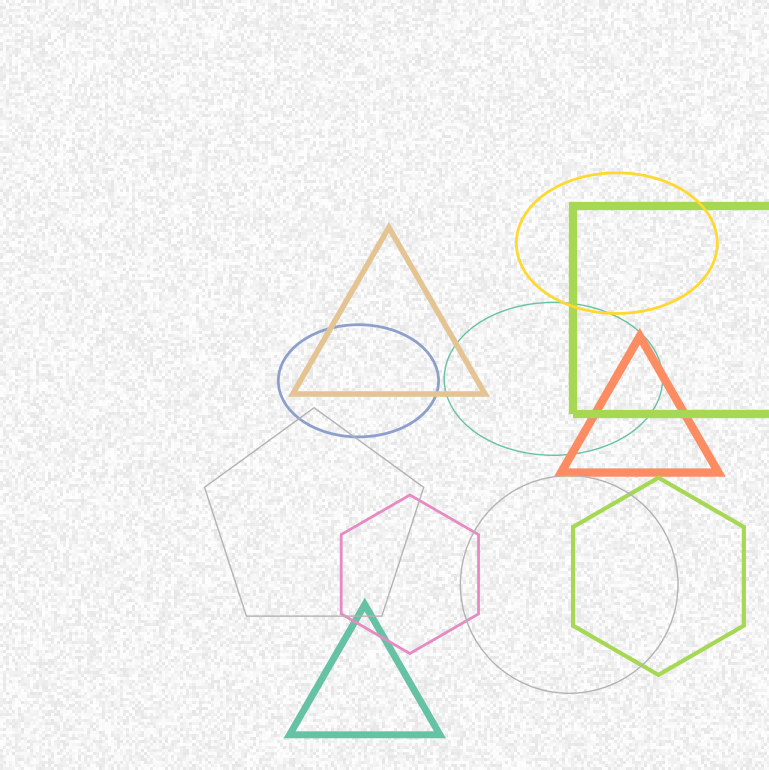[{"shape": "oval", "thickness": 0.5, "radius": 0.71, "center": [0.719, 0.508]}, {"shape": "triangle", "thickness": 2.5, "radius": 0.56, "center": [0.474, 0.102]}, {"shape": "triangle", "thickness": 3, "radius": 0.59, "center": [0.831, 0.445]}, {"shape": "oval", "thickness": 1, "radius": 0.52, "center": [0.466, 0.505]}, {"shape": "hexagon", "thickness": 1, "radius": 0.51, "center": [0.532, 0.254]}, {"shape": "hexagon", "thickness": 1.5, "radius": 0.64, "center": [0.855, 0.252]}, {"shape": "square", "thickness": 3, "radius": 0.68, "center": [0.879, 0.597]}, {"shape": "oval", "thickness": 1, "radius": 0.65, "center": [0.801, 0.684]}, {"shape": "triangle", "thickness": 2, "radius": 0.72, "center": [0.505, 0.56]}, {"shape": "pentagon", "thickness": 0.5, "radius": 0.75, "center": [0.408, 0.321]}, {"shape": "circle", "thickness": 0.5, "radius": 0.71, "center": [0.739, 0.241]}]